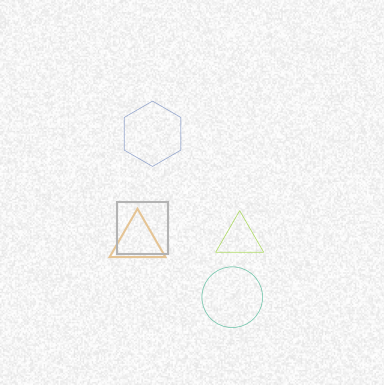[{"shape": "circle", "thickness": 0.5, "radius": 0.39, "center": [0.603, 0.228]}, {"shape": "hexagon", "thickness": 0.5, "radius": 0.42, "center": [0.396, 0.653]}, {"shape": "triangle", "thickness": 0.5, "radius": 0.36, "center": [0.623, 0.381]}, {"shape": "triangle", "thickness": 1.5, "radius": 0.42, "center": [0.357, 0.374]}, {"shape": "square", "thickness": 1.5, "radius": 0.33, "center": [0.371, 0.408]}]